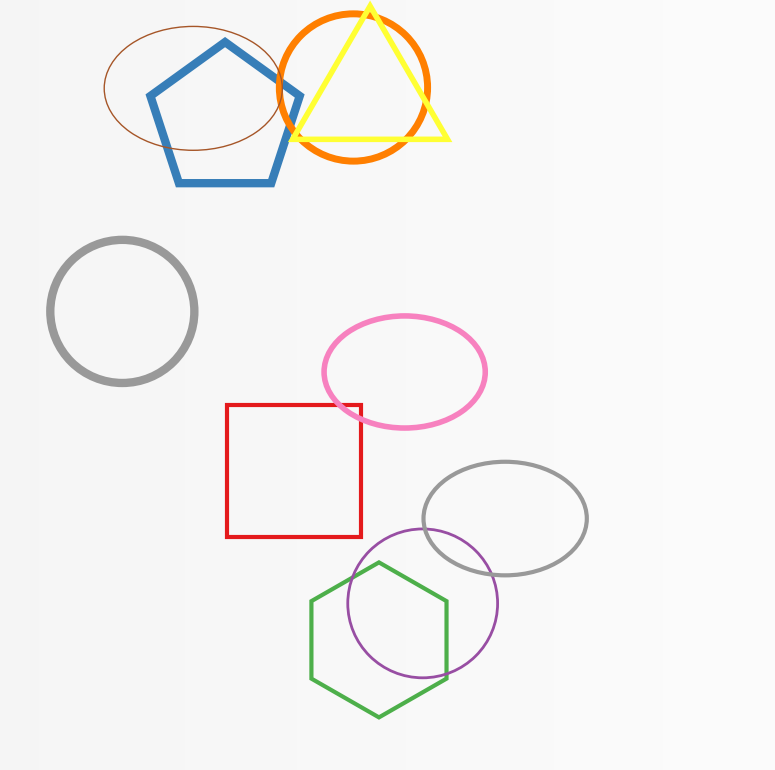[{"shape": "square", "thickness": 1.5, "radius": 0.43, "center": [0.379, 0.388]}, {"shape": "pentagon", "thickness": 3, "radius": 0.51, "center": [0.29, 0.844]}, {"shape": "hexagon", "thickness": 1.5, "radius": 0.5, "center": [0.489, 0.169]}, {"shape": "circle", "thickness": 1, "radius": 0.48, "center": [0.545, 0.216]}, {"shape": "circle", "thickness": 2.5, "radius": 0.48, "center": [0.456, 0.886]}, {"shape": "triangle", "thickness": 2, "radius": 0.58, "center": [0.478, 0.877]}, {"shape": "oval", "thickness": 0.5, "radius": 0.57, "center": [0.249, 0.885]}, {"shape": "oval", "thickness": 2, "radius": 0.52, "center": [0.522, 0.517]}, {"shape": "oval", "thickness": 1.5, "radius": 0.53, "center": [0.652, 0.327]}, {"shape": "circle", "thickness": 3, "radius": 0.46, "center": [0.158, 0.596]}]